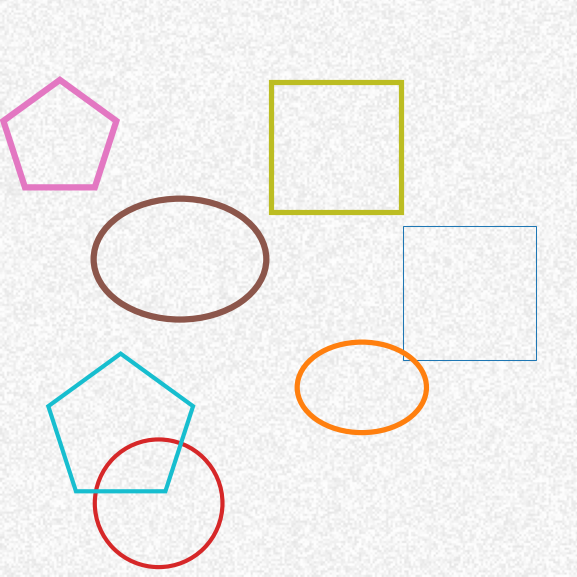[{"shape": "square", "thickness": 0.5, "radius": 0.58, "center": [0.813, 0.492]}, {"shape": "oval", "thickness": 2.5, "radius": 0.56, "center": [0.627, 0.328]}, {"shape": "circle", "thickness": 2, "radius": 0.55, "center": [0.275, 0.128]}, {"shape": "oval", "thickness": 3, "radius": 0.75, "center": [0.312, 0.55]}, {"shape": "pentagon", "thickness": 3, "radius": 0.51, "center": [0.104, 0.758]}, {"shape": "square", "thickness": 2.5, "radius": 0.56, "center": [0.582, 0.745]}, {"shape": "pentagon", "thickness": 2, "radius": 0.66, "center": [0.209, 0.255]}]